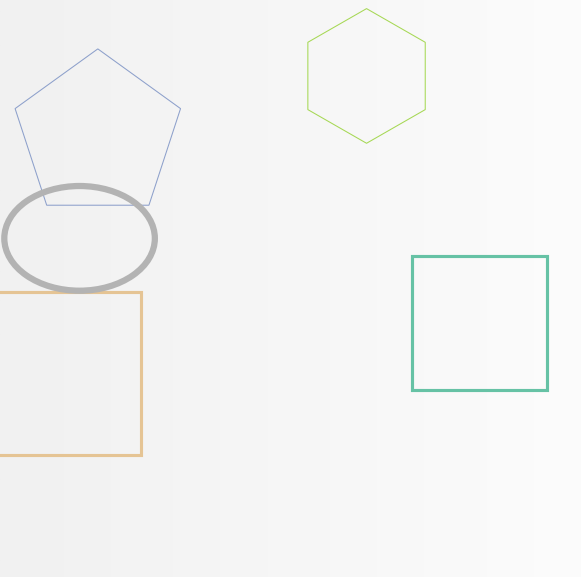[{"shape": "square", "thickness": 1.5, "radius": 0.58, "center": [0.825, 0.44]}, {"shape": "pentagon", "thickness": 0.5, "radius": 0.75, "center": [0.168, 0.765]}, {"shape": "hexagon", "thickness": 0.5, "radius": 0.58, "center": [0.631, 0.868]}, {"shape": "square", "thickness": 1.5, "radius": 0.71, "center": [0.102, 0.353]}, {"shape": "oval", "thickness": 3, "radius": 0.65, "center": [0.137, 0.586]}]